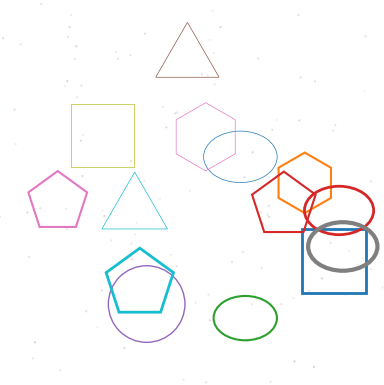[{"shape": "square", "thickness": 2, "radius": 0.42, "center": [0.868, 0.322]}, {"shape": "oval", "thickness": 0.5, "radius": 0.48, "center": [0.624, 0.593]}, {"shape": "hexagon", "thickness": 1.5, "radius": 0.39, "center": [0.792, 0.525]}, {"shape": "oval", "thickness": 1.5, "radius": 0.41, "center": [0.637, 0.174]}, {"shape": "oval", "thickness": 2, "radius": 0.45, "center": [0.881, 0.453]}, {"shape": "pentagon", "thickness": 1.5, "radius": 0.43, "center": [0.737, 0.468]}, {"shape": "circle", "thickness": 1, "radius": 0.5, "center": [0.381, 0.21]}, {"shape": "triangle", "thickness": 0.5, "radius": 0.48, "center": [0.487, 0.847]}, {"shape": "hexagon", "thickness": 0.5, "radius": 0.44, "center": [0.534, 0.645]}, {"shape": "pentagon", "thickness": 1.5, "radius": 0.4, "center": [0.15, 0.475]}, {"shape": "oval", "thickness": 3, "radius": 0.45, "center": [0.89, 0.36]}, {"shape": "square", "thickness": 0.5, "radius": 0.41, "center": [0.267, 0.648]}, {"shape": "pentagon", "thickness": 2, "radius": 0.46, "center": [0.363, 0.263]}, {"shape": "triangle", "thickness": 0.5, "radius": 0.49, "center": [0.35, 0.455]}]